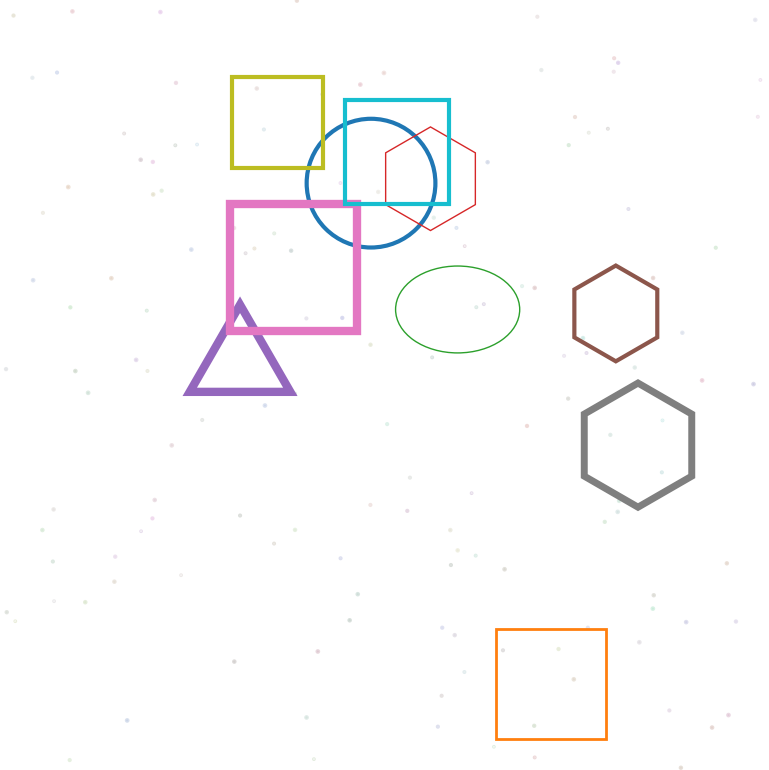[{"shape": "circle", "thickness": 1.5, "radius": 0.42, "center": [0.482, 0.762]}, {"shape": "square", "thickness": 1, "radius": 0.36, "center": [0.716, 0.111]}, {"shape": "oval", "thickness": 0.5, "radius": 0.4, "center": [0.594, 0.598]}, {"shape": "hexagon", "thickness": 0.5, "radius": 0.34, "center": [0.559, 0.768]}, {"shape": "triangle", "thickness": 3, "radius": 0.38, "center": [0.312, 0.529]}, {"shape": "hexagon", "thickness": 1.5, "radius": 0.31, "center": [0.8, 0.593]}, {"shape": "square", "thickness": 3, "radius": 0.41, "center": [0.381, 0.652]}, {"shape": "hexagon", "thickness": 2.5, "radius": 0.4, "center": [0.829, 0.422]}, {"shape": "square", "thickness": 1.5, "radius": 0.3, "center": [0.36, 0.841]}, {"shape": "square", "thickness": 1.5, "radius": 0.34, "center": [0.516, 0.803]}]